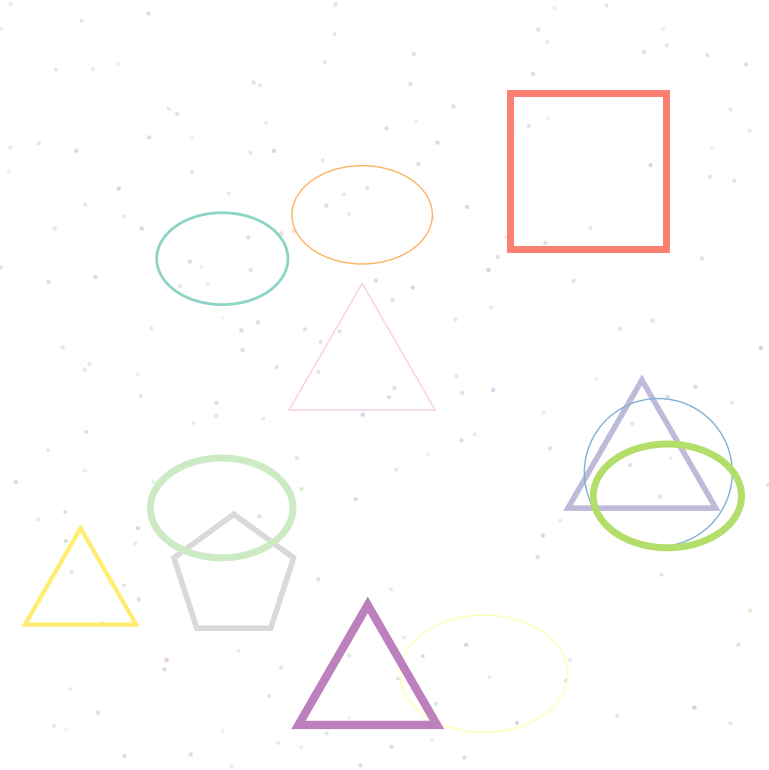[{"shape": "oval", "thickness": 1, "radius": 0.43, "center": [0.289, 0.664]}, {"shape": "oval", "thickness": 0.5, "radius": 0.54, "center": [0.628, 0.125]}, {"shape": "triangle", "thickness": 2, "radius": 0.55, "center": [0.834, 0.396]}, {"shape": "square", "thickness": 2.5, "radius": 0.51, "center": [0.764, 0.778]}, {"shape": "circle", "thickness": 0.5, "radius": 0.48, "center": [0.855, 0.386]}, {"shape": "oval", "thickness": 0.5, "radius": 0.46, "center": [0.47, 0.721]}, {"shape": "oval", "thickness": 2.5, "radius": 0.48, "center": [0.867, 0.356]}, {"shape": "triangle", "thickness": 0.5, "radius": 0.55, "center": [0.47, 0.522]}, {"shape": "pentagon", "thickness": 2, "radius": 0.41, "center": [0.304, 0.25]}, {"shape": "triangle", "thickness": 3, "radius": 0.52, "center": [0.478, 0.11]}, {"shape": "oval", "thickness": 2.5, "radius": 0.46, "center": [0.288, 0.34]}, {"shape": "triangle", "thickness": 1.5, "radius": 0.42, "center": [0.105, 0.231]}]